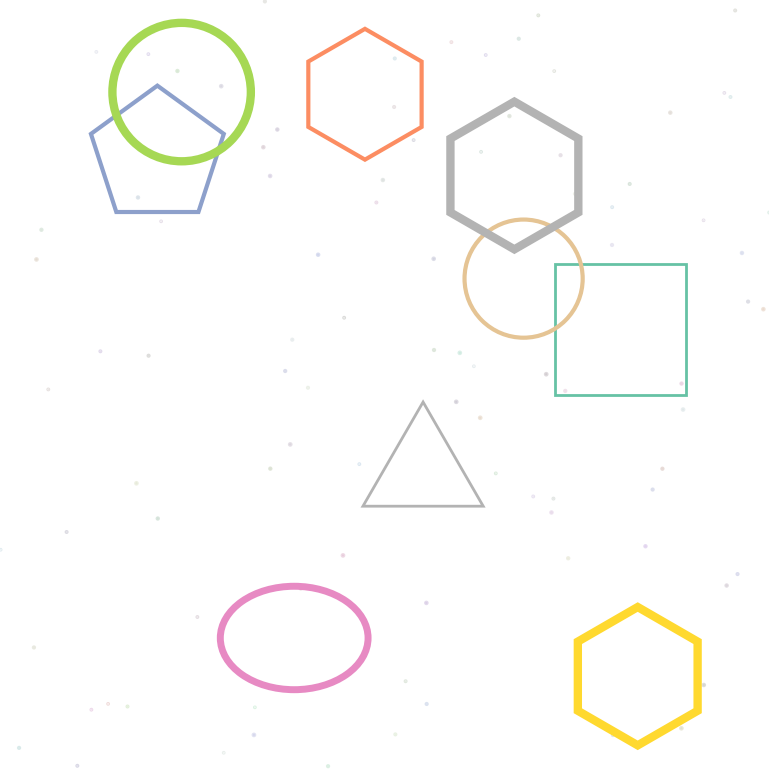[{"shape": "square", "thickness": 1, "radius": 0.42, "center": [0.806, 0.572]}, {"shape": "hexagon", "thickness": 1.5, "radius": 0.42, "center": [0.474, 0.878]}, {"shape": "pentagon", "thickness": 1.5, "radius": 0.45, "center": [0.204, 0.798]}, {"shape": "oval", "thickness": 2.5, "radius": 0.48, "center": [0.382, 0.171]}, {"shape": "circle", "thickness": 3, "radius": 0.45, "center": [0.236, 0.88]}, {"shape": "hexagon", "thickness": 3, "radius": 0.45, "center": [0.828, 0.122]}, {"shape": "circle", "thickness": 1.5, "radius": 0.38, "center": [0.68, 0.638]}, {"shape": "triangle", "thickness": 1, "radius": 0.45, "center": [0.549, 0.388]}, {"shape": "hexagon", "thickness": 3, "radius": 0.48, "center": [0.668, 0.772]}]